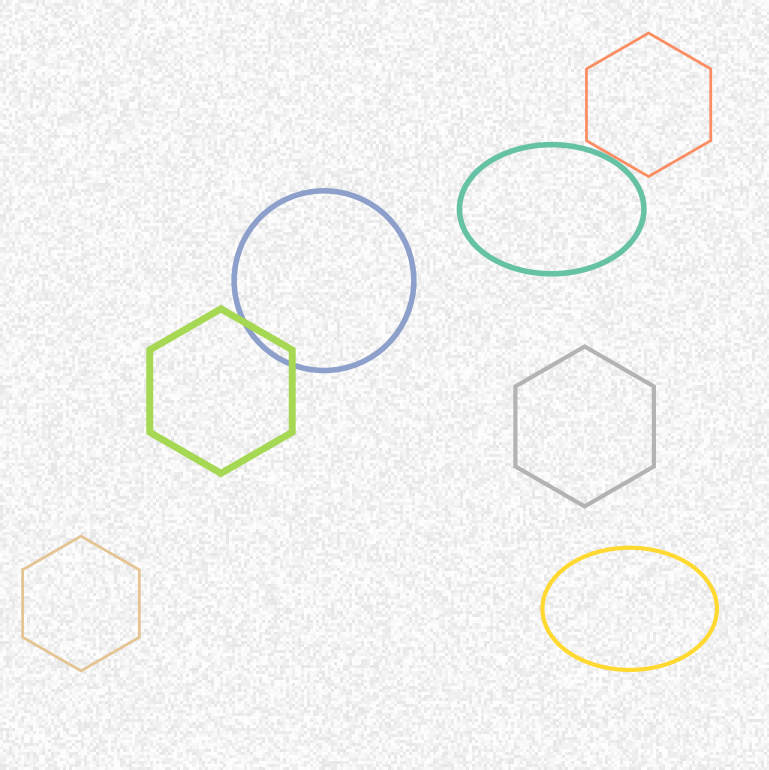[{"shape": "oval", "thickness": 2, "radius": 0.6, "center": [0.716, 0.728]}, {"shape": "hexagon", "thickness": 1, "radius": 0.47, "center": [0.842, 0.864]}, {"shape": "circle", "thickness": 2, "radius": 0.58, "center": [0.421, 0.635]}, {"shape": "hexagon", "thickness": 2.5, "radius": 0.53, "center": [0.287, 0.492]}, {"shape": "oval", "thickness": 1.5, "radius": 0.57, "center": [0.818, 0.209]}, {"shape": "hexagon", "thickness": 1, "radius": 0.44, "center": [0.105, 0.216]}, {"shape": "hexagon", "thickness": 1.5, "radius": 0.52, "center": [0.759, 0.446]}]